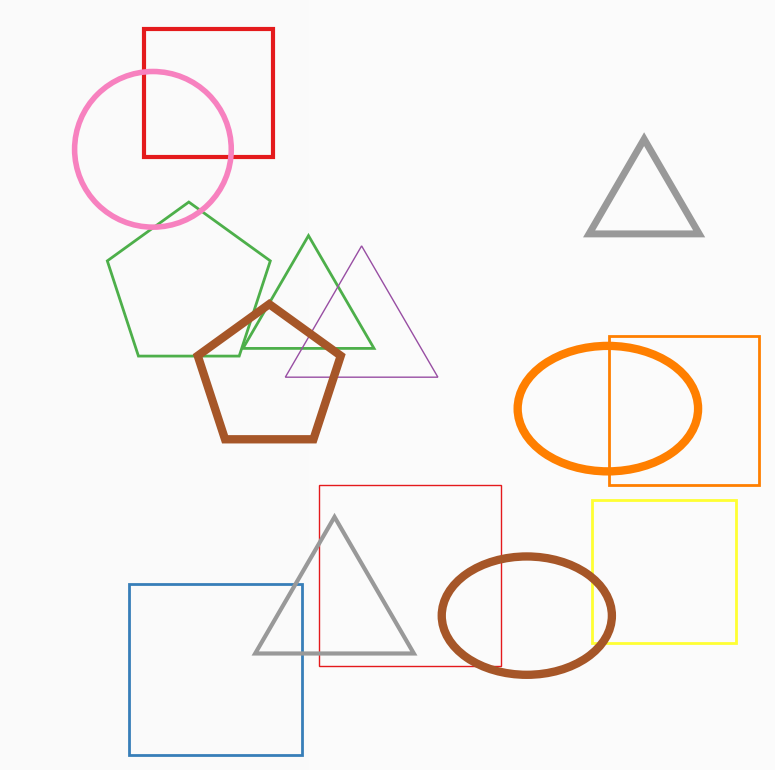[{"shape": "square", "thickness": 0.5, "radius": 0.59, "center": [0.529, 0.253]}, {"shape": "square", "thickness": 1.5, "radius": 0.42, "center": [0.269, 0.879]}, {"shape": "square", "thickness": 1, "radius": 0.56, "center": [0.278, 0.131]}, {"shape": "triangle", "thickness": 1, "radius": 0.49, "center": [0.398, 0.596]}, {"shape": "pentagon", "thickness": 1, "radius": 0.55, "center": [0.244, 0.627]}, {"shape": "triangle", "thickness": 0.5, "radius": 0.57, "center": [0.467, 0.567]}, {"shape": "square", "thickness": 1, "radius": 0.48, "center": [0.883, 0.467]}, {"shape": "oval", "thickness": 3, "radius": 0.58, "center": [0.784, 0.469]}, {"shape": "square", "thickness": 1, "radius": 0.46, "center": [0.857, 0.258]}, {"shape": "oval", "thickness": 3, "radius": 0.55, "center": [0.68, 0.2]}, {"shape": "pentagon", "thickness": 3, "radius": 0.49, "center": [0.347, 0.508]}, {"shape": "circle", "thickness": 2, "radius": 0.51, "center": [0.197, 0.806]}, {"shape": "triangle", "thickness": 1.5, "radius": 0.59, "center": [0.432, 0.21]}, {"shape": "triangle", "thickness": 2.5, "radius": 0.41, "center": [0.831, 0.737]}]